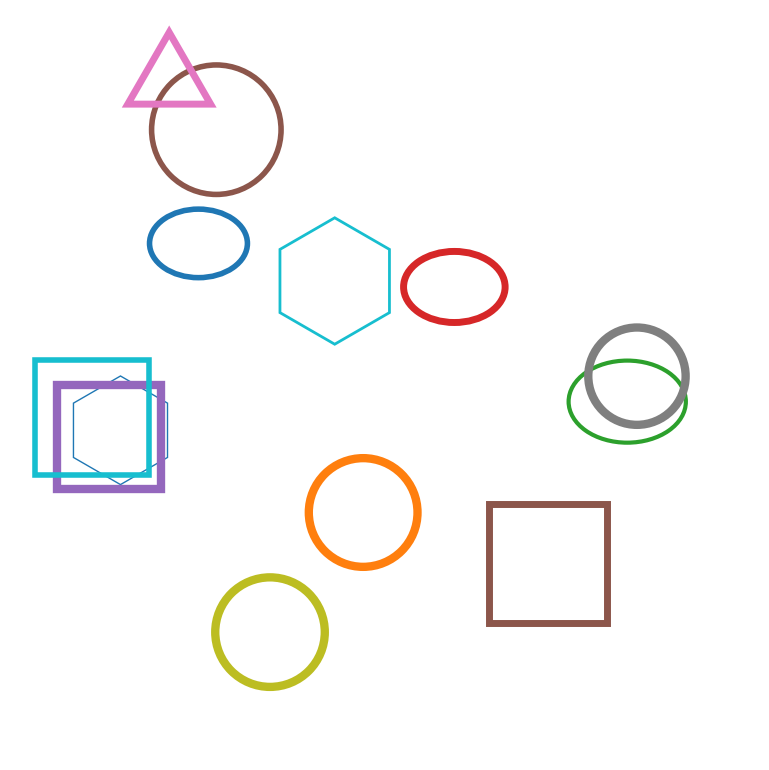[{"shape": "hexagon", "thickness": 0.5, "radius": 0.35, "center": [0.156, 0.441]}, {"shape": "oval", "thickness": 2, "radius": 0.32, "center": [0.258, 0.684]}, {"shape": "circle", "thickness": 3, "radius": 0.35, "center": [0.472, 0.334]}, {"shape": "oval", "thickness": 1.5, "radius": 0.38, "center": [0.815, 0.478]}, {"shape": "oval", "thickness": 2.5, "radius": 0.33, "center": [0.59, 0.627]}, {"shape": "square", "thickness": 3, "radius": 0.34, "center": [0.142, 0.432]}, {"shape": "circle", "thickness": 2, "radius": 0.42, "center": [0.281, 0.832]}, {"shape": "square", "thickness": 2.5, "radius": 0.39, "center": [0.712, 0.268]}, {"shape": "triangle", "thickness": 2.5, "radius": 0.31, "center": [0.22, 0.896]}, {"shape": "circle", "thickness": 3, "radius": 0.32, "center": [0.827, 0.511]}, {"shape": "circle", "thickness": 3, "radius": 0.36, "center": [0.351, 0.179]}, {"shape": "hexagon", "thickness": 1, "radius": 0.41, "center": [0.435, 0.635]}, {"shape": "square", "thickness": 2, "radius": 0.37, "center": [0.12, 0.458]}]